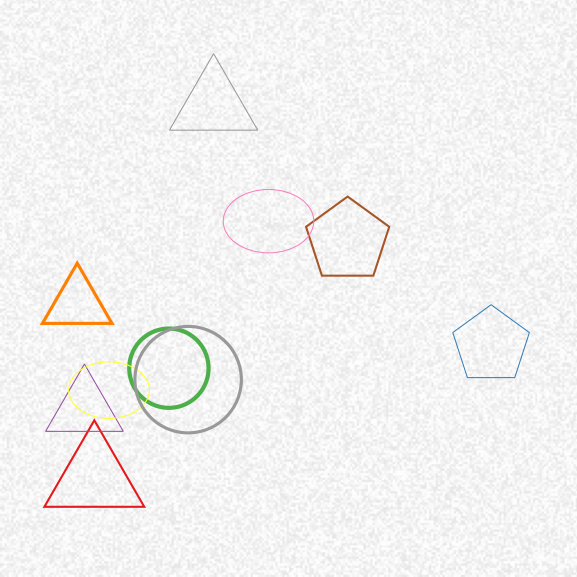[{"shape": "triangle", "thickness": 1, "radius": 0.5, "center": [0.163, 0.171]}, {"shape": "pentagon", "thickness": 0.5, "radius": 0.35, "center": [0.85, 0.402]}, {"shape": "circle", "thickness": 2, "radius": 0.34, "center": [0.292, 0.362]}, {"shape": "triangle", "thickness": 0.5, "radius": 0.39, "center": [0.146, 0.291]}, {"shape": "triangle", "thickness": 1.5, "radius": 0.35, "center": [0.134, 0.474]}, {"shape": "oval", "thickness": 0.5, "radius": 0.35, "center": [0.189, 0.324]}, {"shape": "pentagon", "thickness": 1, "radius": 0.38, "center": [0.602, 0.583]}, {"shape": "oval", "thickness": 0.5, "radius": 0.39, "center": [0.465, 0.616]}, {"shape": "triangle", "thickness": 0.5, "radius": 0.44, "center": [0.37, 0.818]}, {"shape": "circle", "thickness": 1.5, "radius": 0.46, "center": [0.326, 0.342]}]